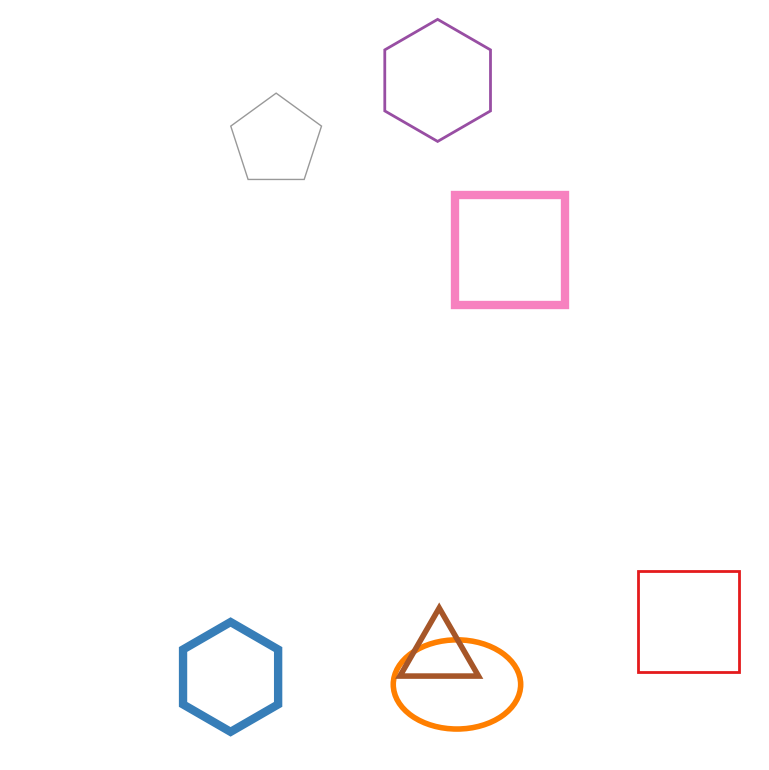[{"shape": "square", "thickness": 1, "radius": 0.33, "center": [0.894, 0.193]}, {"shape": "hexagon", "thickness": 3, "radius": 0.36, "center": [0.299, 0.121]}, {"shape": "hexagon", "thickness": 1, "radius": 0.4, "center": [0.568, 0.896]}, {"shape": "oval", "thickness": 2, "radius": 0.41, "center": [0.593, 0.111]}, {"shape": "triangle", "thickness": 2, "radius": 0.29, "center": [0.57, 0.151]}, {"shape": "square", "thickness": 3, "radius": 0.36, "center": [0.663, 0.675]}, {"shape": "pentagon", "thickness": 0.5, "radius": 0.31, "center": [0.359, 0.817]}]